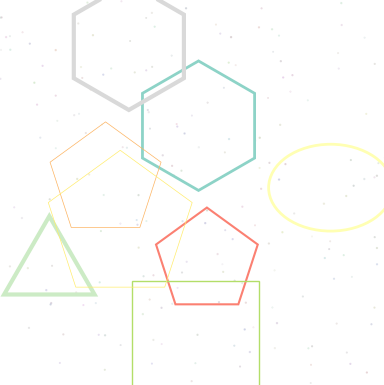[{"shape": "hexagon", "thickness": 2, "radius": 0.84, "center": [0.516, 0.674]}, {"shape": "oval", "thickness": 2, "radius": 0.81, "center": [0.859, 0.513]}, {"shape": "pentagon", "thickness": 1.5, "radius": 0.69, "center": [0.537, 0.322]}, {"shape": "pentagon", "thickness": 0.5, "radius": 0.76, "center": [0.274, 0.532]}, {"shape": "square", "thickness": 1, "radius": 0.82, "center": [0.507, 0.105]}, {"shape": "hexagon", "thickness": 3, "radius": 0.83, "center": [0.335, 0.879]}, {"shape": "triangle", "thickness": 3, "radius": 0.68, "center": [0.128, 0.303]}, {"shape": "pentagon", "thickness": 0.5, "radius": 0.98, "center": [0.312, 0.413]}]